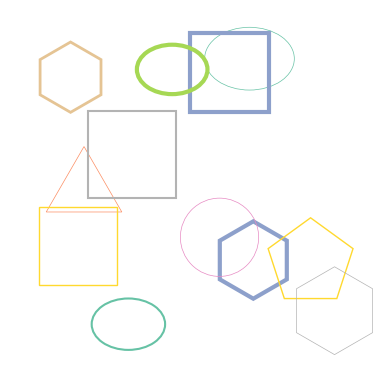[{"shape": "oval", "thickness": 0.5, "radius": 0.58, "center": [0.648, 0.848]}, {"shape": "oval", "thickness": 1.5, "radius": 0.48, "center": [0.334, 0.158]}, {"shape": "triangle", "thickness": 0.5, "radius": 0.57, "center": [0.218, 0.506]}, {"shape": "hexagon", "thickness": 3, "radius": 0.5, "center": [0.658, 0.325]}, {"shape": "square", "thickness": 3, "radius": 0.51, "center": [0.597, 0.812]}, {"shape": "circle", "thickness": 0.5, "radius": 0.51, "center": [0.57, 0.384]}, {"shape": "oval", "thickness": 3, "radius": 0.46, "center": [0.447, 0.82]}, {"shape": "pentagon", "thickness": 1, "radius": 0.58, "center": [0.807, 0.318]}, {"shape": "square", "thickness": 1, "radius": 0.51, "center": [0.203, 0.36]}, {"shape": "hexagon", "thickness": 2, "radius": 0.46, "center": [0.183, 0.8]}, {"shape": "square", "thickness": 1.5, "radius": 0.57, "center": [0.343, 0.598]}, {"shape": "hexagon", "thickness": 0.5, "radius": 0.57, "center": [0.869, 0.193]}]